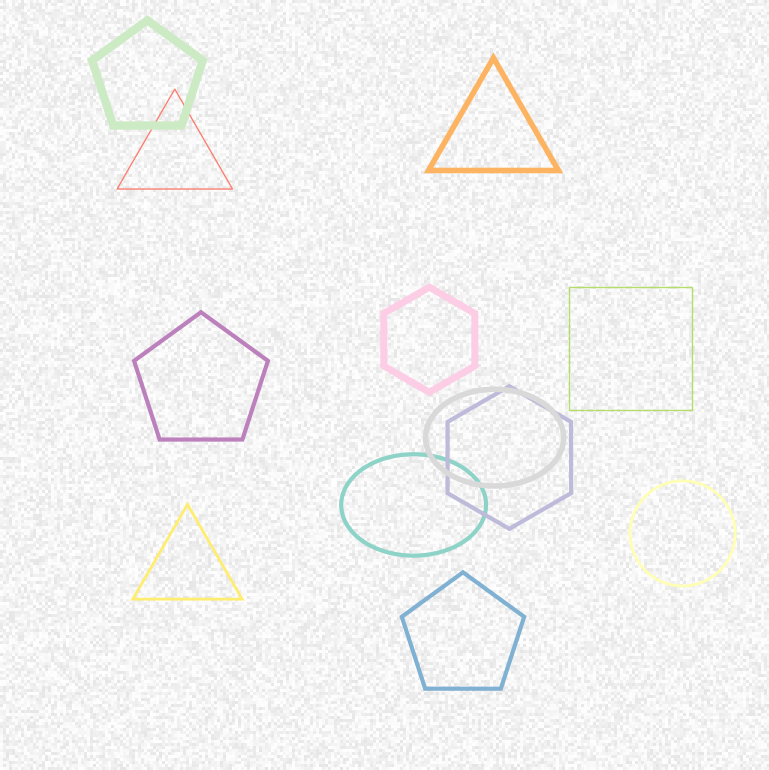[{"shape": "oval", "thickness": 1.5, "radius": 0.47, "center": [0.537, 0.344]}, {"shape": "circle", "thickness": 1, "radius": 0.34, "center": [0.887, 0.307]}, {"shape": "hexagon", "thickness": 1.5, "radius": 0.46, "center": [0.661, 0.406]}, {"shape": "triangle", "thickness": 0.5, "radius": 0.43, "center": [0.227, 0.798]}, {"shape": "pentagon", "thickness": 1.5, "radius": 0.42, "center": [0.601, 0.173]}, {"shape": "triangle", "thickness": 2, "radius": 0.49, "center": [0.641, 0.827]}, {"shape": "square", "thickness": 0.5, "radius": 0.4, "center": [0.819, 0.548]}, {"shape": "hexagon", "thickness": 2.5, "radius": 0.34, "center": [0.558, 0.559]}, {"shape": "oval", "thickness": 2, "radius": 0.45, "center": [0.642, 0.432]}, {"shape": "pentagon", "thickness": 1.5, "radius": 0.46, "center": [0.261, 0.503]}, {"shape": "pentagon", "thickness": 3, "radius": 0.38, "center": [0.191, 0.898]}, {"shape": "triangle", "thickness": 1, "radius": 0.41, "center": [0.244, 0.263]}]